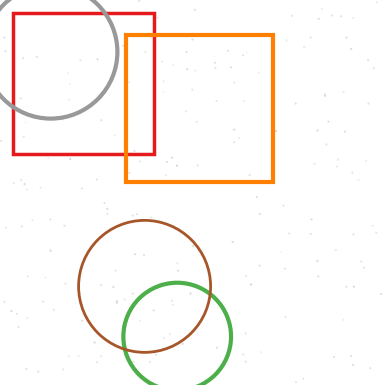[{"shape": "square", "thickness": 2.5, "radius": 0.92, "center": [0.217, 0.783]}, {"shape": "circle", "thickness": 3, "radius": 0.7, "center": [0.46, 0.126]}, {"shape": "square", "thickness": 3, "radius": 0.96, "center": [0.518, 0.718]}, {"shape": "circle", "thickness": 2, "radius": 0.86, "center": [0.376, 0.256]}, {"shape": "circle", "thickness": 3, "radius": 0.87, "center": [0.132, 0.865]}]